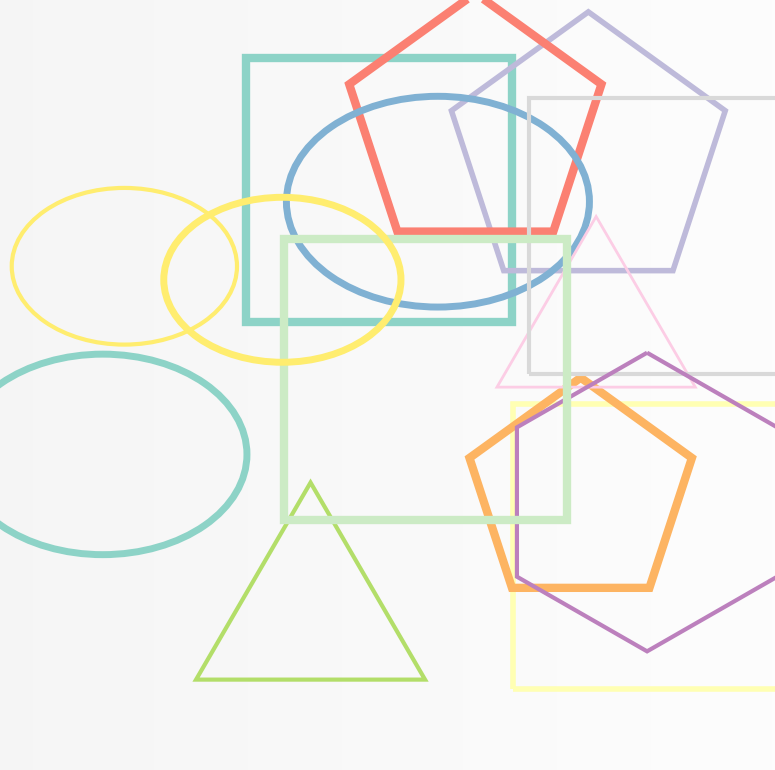[{"shape": "square", "thickness": 3, "radius": 0.86, "center": [0.49, 0.753]}, {"shape": "oval", "thickness": 2.5, "radius": 0.93, "center": [0.133, 0.41]}, {"shape": "square", "thickness": 2, "radius": 0.92, "center": [0.847, 0.29]}, {"shape": "pentagon", "thickness": 2, "radius": 0.93, "center": [0.759, 0.799]}, {"shape": "pentagon", "thickness": 3, "radius": 0.86, "center": [0.613, 0.838]}, {"shape": "oval", "thickness": 2.5, "radius": 0.98, "center": [0.565, 0.738]}, {"shape": "pentagon", "thickness": 3, "radius": 0.75, "center": [0.749, 0.359]}, {"shape": "triangle", "thickness": 1.5, "radius": 0.85, "center": [0.401, 0.203]}, {"shape": "triangle", "thickness": 1, "radius": 0.74, "center": [0.769, 0.571]}, {"shape": "square", "thickness": 1.5, "radius": 0.9, "center": [0.862, 0.694]}, {"shape": "hexagon", "thickness": 1.5, "radius": 0.97, "center": [0.835, 0.348]}, {"shape": "square", "thickness": 3, "radius": 0.91, "center": [0.549, 0.507]}, {"shape": "oval", "thickness": 1.5, "radius": 0.73, "center": [0.16, 0.654]}, {"shape": "oval", "thickness": 2.5, "radius": 0.77, "center": [0.364, 0.637]}]